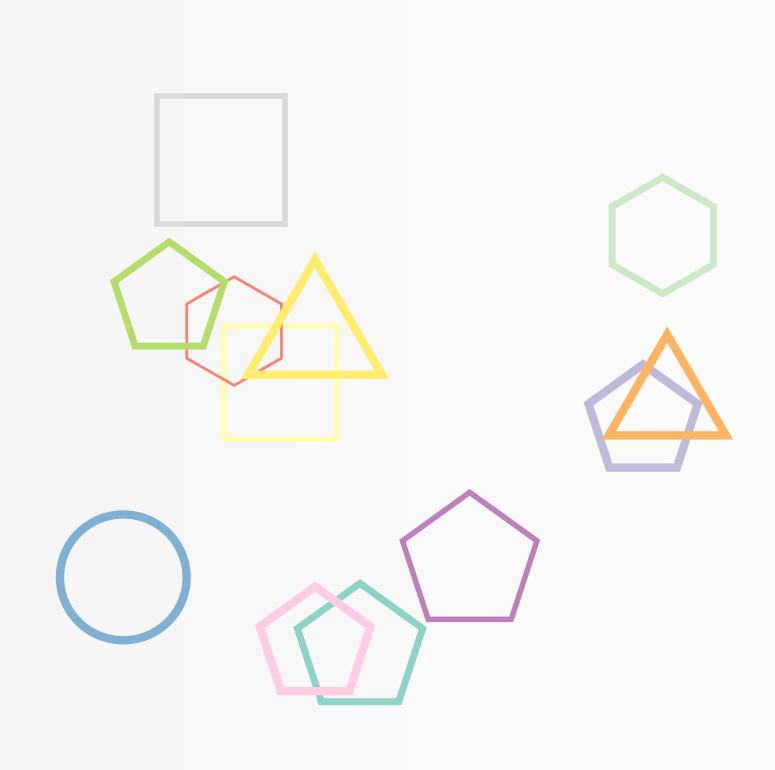[{"shape": "pentagon", "thickness": 2.5, "radius": 0.42, "center": [0.465, 0.157]}, {"shape": "square", "thickness": 2, "radius": 0.37, "center": [0.362, 0.504]}, {"shape": "pentagon", "thickness": 3, "radius": 0.37, "center": [0.83, 0.453]}, {"shape": "hexagon", "thickness": 1, "radius": 0.35, "center": [0.302, 0.57]}, {"shape": "circle", "thickness": 3, "radius": 0.41, "center": [0.159, 0.25]}, {"shape": "triangle", "thickness": 3, "radius": 0.44, "center": [0.861, 0.478]}, {"shape": "pentagon", "thickness": 2.5, "radius": 0.37, "center": [0.218, 0.611]}, {"shape": "pentagon", "thickness": 3, "radius": 0.38, "center": [0.407, 0.163]}, {"shape": "square", "thickness": 2, "radius": 0.41, "center": [0.285, 0.792]}, {"shape": "pentagon", "thickness": 2, "radius": 0.46, "center": [0.606, 0.269]}, {"shape": "hexagon", "thickness": 2.5, "radius": 0.38, "center": [0.855, 0.694]}, {"shape": "triangle", "thickness": 3, "radius": 0.5, "center": [0.406, 0.563]}]